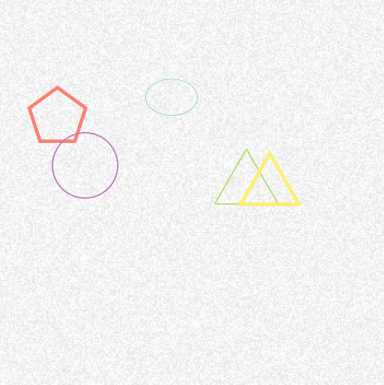[{"shape": "oval", "thickness": 0.5, "radius": 0.34, "center": [0.446, 0.747]}, {"shape": "pentagon", "thickness": 2.5, "radius": 0.38, "center": [0.149, 0.696]}, {"shape": "triangle", "thickness": 1, "radius": 0.48, "center": [0.64, 0.518]}, {"shape": "circle", "thickness": 1, "radius": 0.42, "center": [0.221, 0.57]}, {"shape": "triangle", "thickness": 2.5, "radius": 0.44, "center": [0.701, 0.513]}]